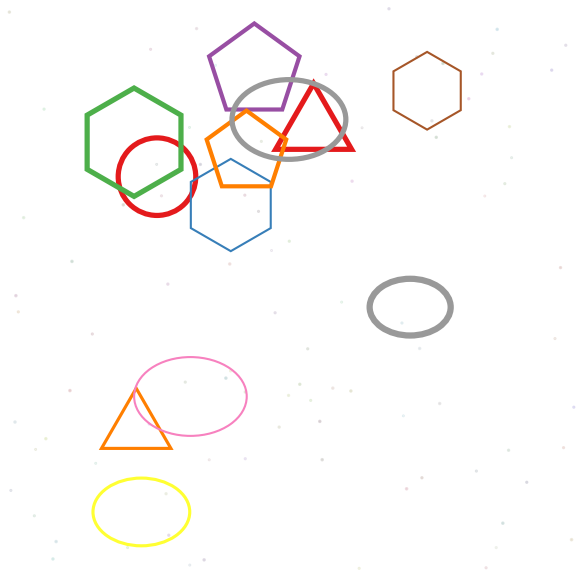[{"shape": "triangle", "thickness": 2.5, "radius": 0.38, "center": [0.543, 0.779]}, {"shape": "circle", "thickness": 2.5, "radius": 0.34, "center": [0.272, 0.693]}, {"shape": "hexagon", "thickness": 1, "radius": 0.4, "center": [0.4, 0.644]}, {"shape": "hexagon", "thickness": 2.5, "radius": 0.47, "center": [0.232, 0.753]}, {"shape": "pentagon", "thickness": 2, "radius": 0.41, "center": [0.44, 0.876]}, {"shape": "pentagon", "thickness": 2, "radius": 0.36, "center": [0.427, 0.735]}, {"shape": "triangle", "thickness": 1.5, "radius": 0.35, "center": [0.236, 0.257]}, {"shape": "oval", "thickness": 1.5, "radius": 0.42, "center": [0.245, 0.113]}, {"shape": "hexagon", "thickness": 1, "radius": 0.34, "center": [0.74, 0.842]}, {"shape": "oval", "thickness": 1, "radius": 0.49, "center": [0.33, 0.313]}, {"shape": "oval", "thickness": 2.5, "radius": 0.49, "center": [0.5, 0.792]}, {"shape": "oval", "thickness": 3, "radius": 0.35, "center": [0.71, 0.467]}]